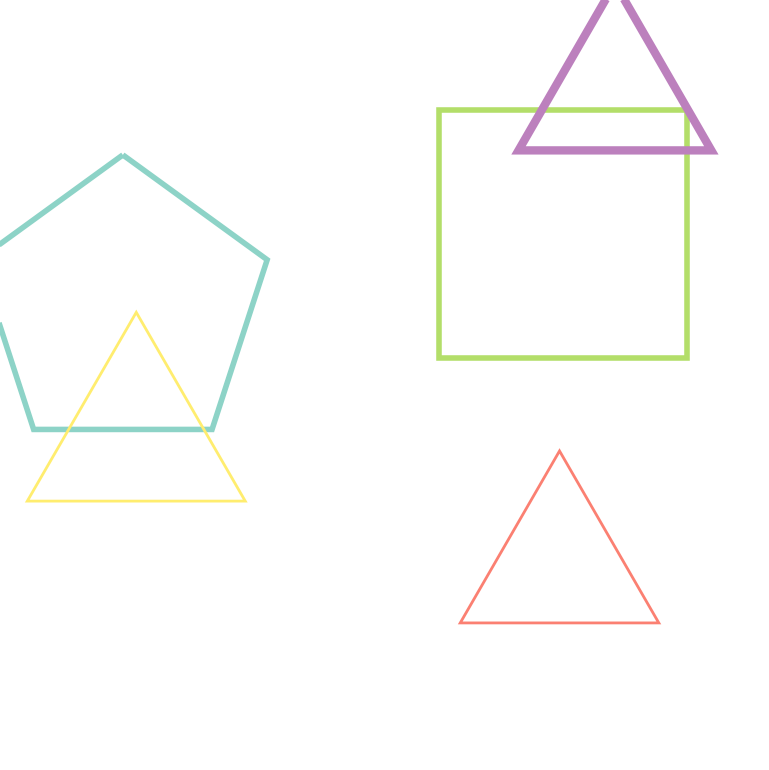[{"shape": "pentagon", "thickness": 2, "radius": 0.99, "center": [0.16, 0.602]}, {"shape": "triangle", "thickness": 1, "radius": 0.74, "center": [0.727, 0.265]}, {"shape": "square", "thickness": 2, "radius": 0.8, "center": [0.731, 0.696]}, {"shape": "triangle", "thickness": 3, "radius": 0.72, "center": [0.799, 0.877]}, {"shape": "triangle", "thickness": 1, "radius": 0.82, "center": [0.177, 0.431]}]